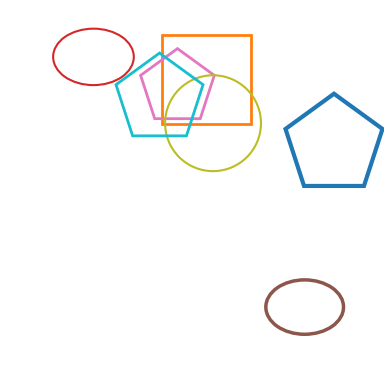[{"shape": "pentagon", "thickness": 3, "radius": 0.66, "center": [0.868, 0.624]}, {"shape": "square", "thickness": 2, "radius": 0.58, "center": [0.535, 0.795]}, {"shape": "oval", "thickness": 1.5, "radius": 0.52, "center": [0.243, 0.852]}, {"shape": "oval", "thickness": 2.5, "radius": 0.5, "center": [0.791, 0.202]}, {"shape": "pentagon", "thickness": 2, "radius": 0.5, "center": [0.461, 0.773]}, {"shape": "circle", "thickness": 1.5, "radius": 0.62, "center": [0.553, 0.68]}, {"shape": "pentagon", "thickness": 2, "radius": 0.59, "center": [0.414, 0.743]}]